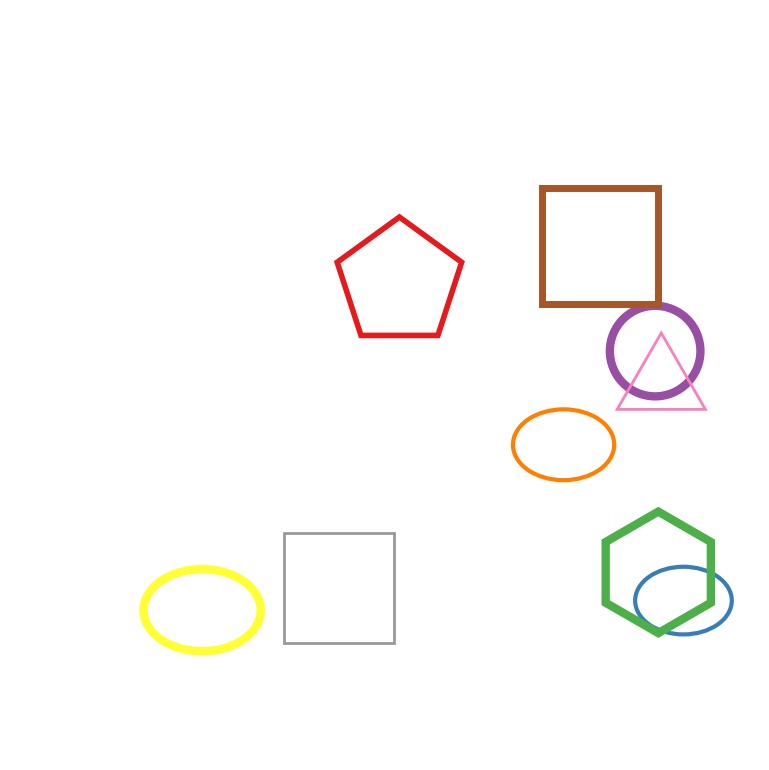[{"shape": "pentagon", "thickness": 2, "radius": 0.42, "center": [0.519, 0.633]}, {"shape": "oval", "thickness": 1.5, "radius": 0.31, "center": [0.888, 0.22]}, {"shape": "hexagon", "thickness": 3, "radius": 0.39, "center": [0.855, 0.257]}, {"shape": "circle", "thickness": 3, "radius": 0.29, "center": [0.851, 0.544]}, {"shape": "oval", "thickness": 1.5, "radius": 0.33, "center": [0.732, 0.422]}, {"shape": "oval", "thickness": 3, "radius": 0.38, "center": [0.262, 0.208]}, {"shape": "square", "thickness": 2.5, "radius": 0.38, "center": [0.78, 0.68]}, {"shape": "triangle", "thickness": 1, "radius": 0.33, "center": [0.859, 0.501]}, {"shape": "square", "thickness": 1, "radius": 0.36, "center": [0.44, 0.236]}]